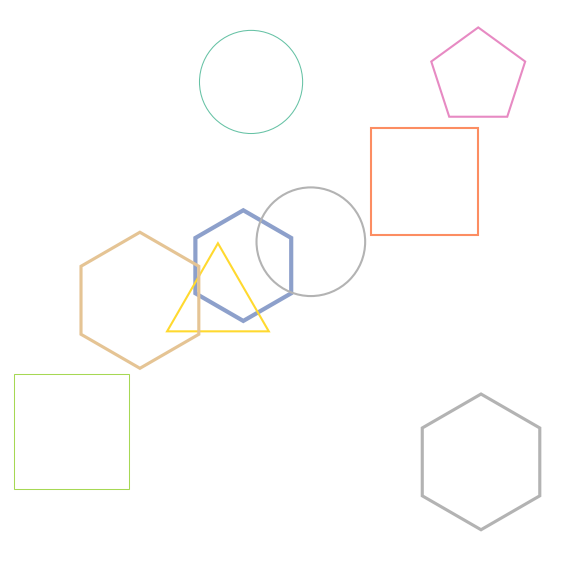[{"shape": "circle", "thickness": 0.5, "radius": 0.45, "center": [0.435, 0.857]}, {"shape": "square", "thickness": 1, "radius": 0.46, "center": [0.735, 0.685]}, {"shape": "hexagon", "thickness": 2, "radius": 0.48, "center": [0.421, 0.539]}, {"shape": "pentagon", "thickness": 1, "radius": 0.43, "center": [0.828, 0.866]}, {"shape": "square", "thickness": 0.5, "radius": 0.5, "center": [0.123, 0.251]}, {"shape": "triangle", "thickness": 1, "radius": 0.51, "center": [0.377, 0.476]}, {"shape": "hexagon", "thickness": 1.5, "radius": 0.59, "center": [0.242, 0.479]}, {"shape": "circle", "thickness": 1, "radius": 0.47, "center": [0.538, 0.581]}, {"shape": "hexagon", "thickness": 1.5, "radius": 0.59, "center": [0.833, 0.199]}]